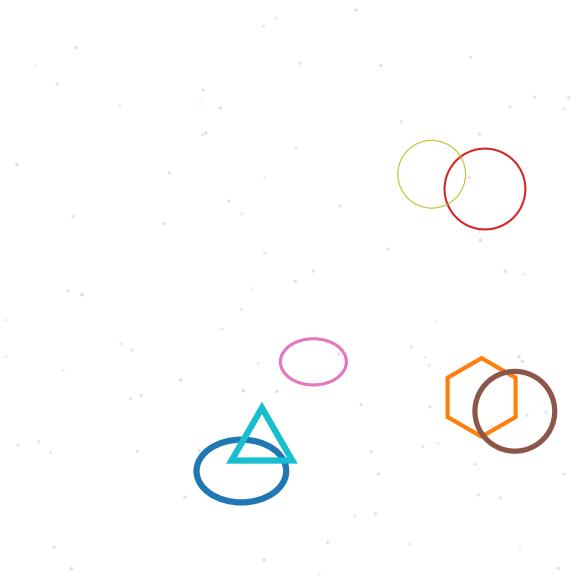[{"shape": "oval", "thickness": 3, "radius": 0.39, "center": [0.418, 0.184]}, {"shape": "hexagon", "thickness": 2, "radius": 0.34, "center": [0.834, 0.311]}, {"shape": "circle", "thickness": 1, "radius": 0.35, "center": [0.84, 0.672]}, {"shape": "circle", "thickness": 2.5, "radius": 0.35, "center": [0.891, 0.287]}, {"shape": "oval", "thickness": 1.5, "radius": 0.29, "center": [0.543, 0.373]}, {"shape": "circle", "thickness": 0.5, "radius": 0.29, "center": [0.748, 0.697]}, {"shape": "triangle", "thickness": 3, "radius": 0.3, "center": [0.454, 0.232]}]